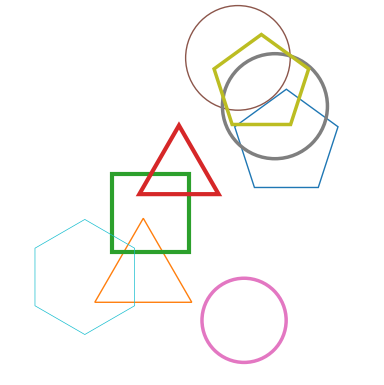[{"shape": "pentagon", "thickness": 1, "radius": 0.71, "center": [0.744, 0.627]}, {"shape": "triangle", "thickness": 1, "radius": 0.73, "center": [0.372, 0.288]}, {"shape": "square", "thickness": 3, "radius": 0.5, "center": [0.391, 0.447]}, {"shape": "triangle", "thickness": 3, "radius": 0.59, "center": [0.465, 0.555]}, {"shape": "circle", "thickness": 1, "radius": 0.68, "center": [0.618, 0.85]}, {"shape": "circle", "thickness": 2.5, "radius": 0.55, "center": [0.634, 0.168]}, {"shape": "circle", "thickness": 2.5, "radius": 0.68, "center": [0.714, 0.724]}, {"shape": "pentagon", "thickness": 2.5, "radius": 0.65, "center": [0.679, 0.781]}, {"shape": "hexagon", "thickness": 0.5, "radius": 0.75, "center": [0.22, 0.281]}]